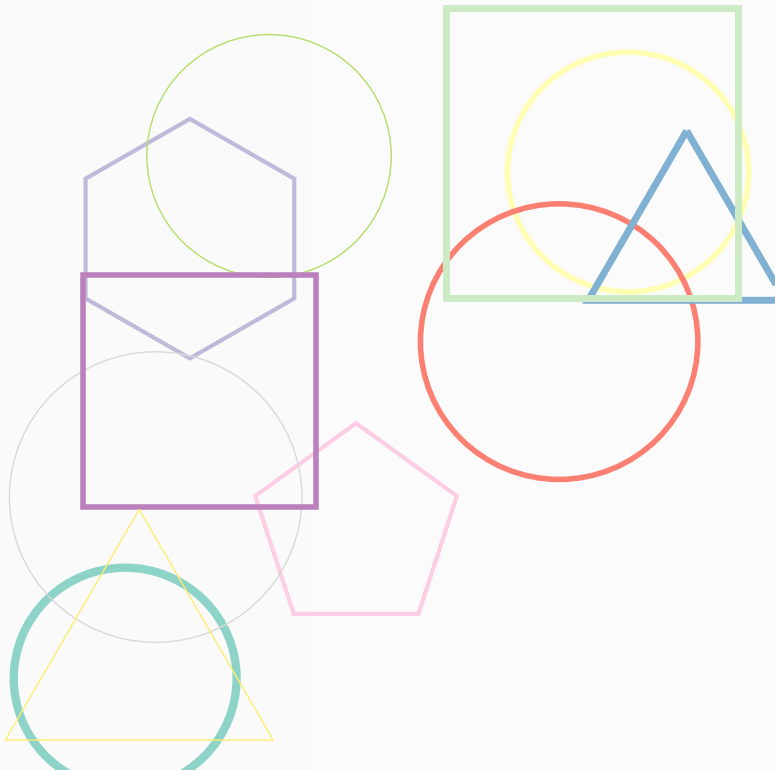[{"shape": "circle", "thickness": 3, "radius": 0.72, "center": [0.162, 0.119]}, {"shape": "circle", "thickness": 2, "radius": 0.78, "center": [0.81, 0.777]}, {"shape": "hexagon", "thickness": 1.5, "radius": 0.78, "center": [0.245, 0.69]}, {"shape": "circle", "thickness": 2, "radius": 0.89, "center": [0.721, 0.556]}, {"shape": "triangle", "thickness": 2.5, "radius": 0.73, "center": [0.886, 0.683]}, {"shape": "circle", "thickness": 0.5, "radius": 0.79, "center": [0.347, 0.797]}, {"shape": "pentagon", "thickness": 1.5, "radius": 0.68, "center": [0.459, 0.314]}, {"shape": "circle", "thickness": 0.5, "radius": 0.94, "center": [0.201, 0.354]}, {"shape": "square", "thickness": 2, "radius": 0.75, "center": [0.257, 0.492]}, {"shape": "square", "thickness": 2.5, "radius": 0.94, "center": [0.764, 0.801]}, {"shape": "triangle", "thickness": 0.5, "radius": 1.0, "center": [0.18, 0.139]}]